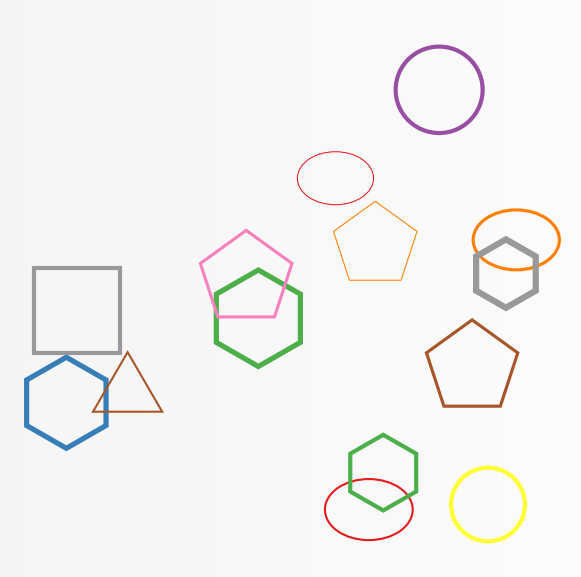[{"shape": "oval", "thickness": 1, "radius": 0.38, "center": [0.635, 0.117]}, {"shape": "oval", "thickness": 0.5, "radius": 0.33, "center": [0.577, 0.691]}, {"shape": "hexagon", "thickness": 2.5, "radius": 0.39, "center": [0.114, 0.302]}, {"shape": "hexagon", "thickness": 2, "radius": 0.33, "center": [0.659, 0.181]}, {"shape": "hexagon", "thickness": 2.5, "radius": 0.42, "center": [0.444, 0.448]}, {"shape": "circle", "thickness": 2, "radius": 0.37, "center": [0.756, 0.844]}, {"shape": "oval", "thickness": 1.5, "radius": 0.37, "center": [0.888, 0.584]}, {"shape": "pentagon", "thickness": 0.5, "radius": 0.38, "center": [0.646, 0.575]}, {"shape": "circle", "thickness": 2, "radius": 0.32, "center": [0.84, 0.126]}, {"shape": "triangle", "thickness": 1, "radius": 0.34, "center": [0.22, 0.321]}, {"shape": "pentagon", "thickness": 1.5, "radius": 0.41, "center": [0.812, 0.363]}, {"shape": "pentagon", "thickness": 1.5, "radius": 0.41, "center": [0.424, 0.517]}, {"shape": "hexagon", "thickness": 3, "radius": 0.3, "center": [0.87, 0.525]}, {"shape": "square", "thickness": 2, "radius": 0.37, "center": [0.132, 0.462]}]